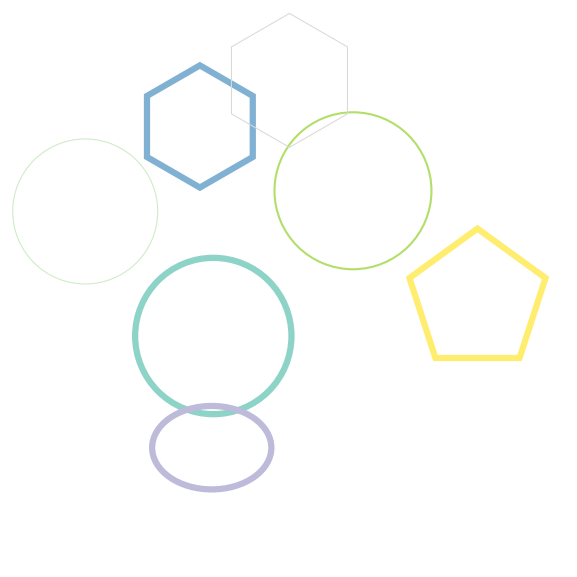[{"shape": "circle", "thickness": 3, "radius": 0.68, "center": [0.369, 0.417]}, {"shape": "oval", "thickness": 3, "radius": 0.52, "center": [0.367, 0.224]}, {"shape": "hexagon", "thickness": 3, "radius": 0.53, "center": [0.346, 0.78]}, {"shape": "circle", "thickness": 1, "radius": 0.68, "center": [0.611, 0.669]}, {"shape": "hexagon", "thickness": 0.5, "radius": 0.58, "center": [0.501, 0.86]}, {"shape": "circle", "thickness": 0.5, "radius": 0.63, "center": [0.148, 0.633]}, {"shape": "pentagon", "thickness": 3, "radius": 0.62, "center": [0.827, 0.479]}]